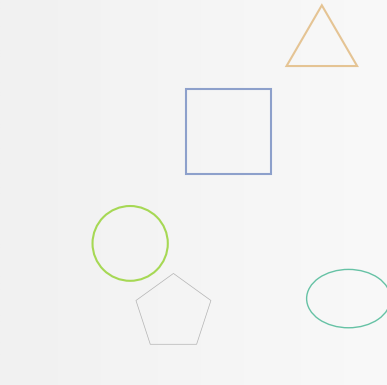[{"shape": "oval", "thickness": 1, "radius": 0.54, "center": [0.9, 0.224]}, {"shape": "square", "thickness": 1.5, "radius": 0.55, "center": [0.589, 0.659]}, {"shape": "circle", "thickness": 1.5, "radius": 0.49, "center": [0.336, 0.368]}, {"shape": "triangle", "thickness": 1.5, "radius": 0.53, "center": [0.831, 0.881]}, {"shape": "pentagon", "thickness": 0.5, "radius": 0.51, "center": [0.448, 0.188]}]